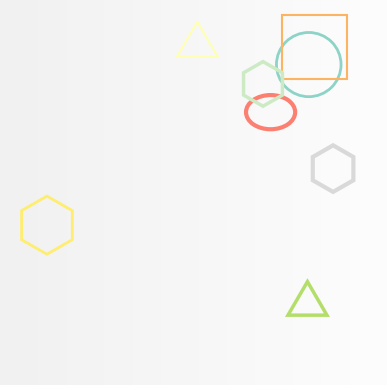[{"shape": "circle", "thickness": 2, "radius": 0.42, "center": [0.797, 0.832]}, {"shape": "triangle", "thickness": 1.5, "radius": 0.31, "center": [0.509, 0.883]}, {"shape": "oval", "thickness": 3, "radius": 0.32, "center": [0.698, 0.709]}, {"shape": "square", "thickness": 1.5, "radius": 0.42, "center": [0.811, 0.877]}, {"shape": "triangle", "thickness": 2.5, "radius": 0.29, "center": [0.793, 0.21]}, {"shape": "hexagon", "thickness": 3, "radius": 0.3, "center": [0.86, 0.562]}, {"shape": "hexagon", "thickness": 2.5, "radius": 0.29, "center": [0.679, 0.782]}, {"shape": "hexagon", "thickness": 2, "radius": 0.38, "center": [0.121, 0.415]}]